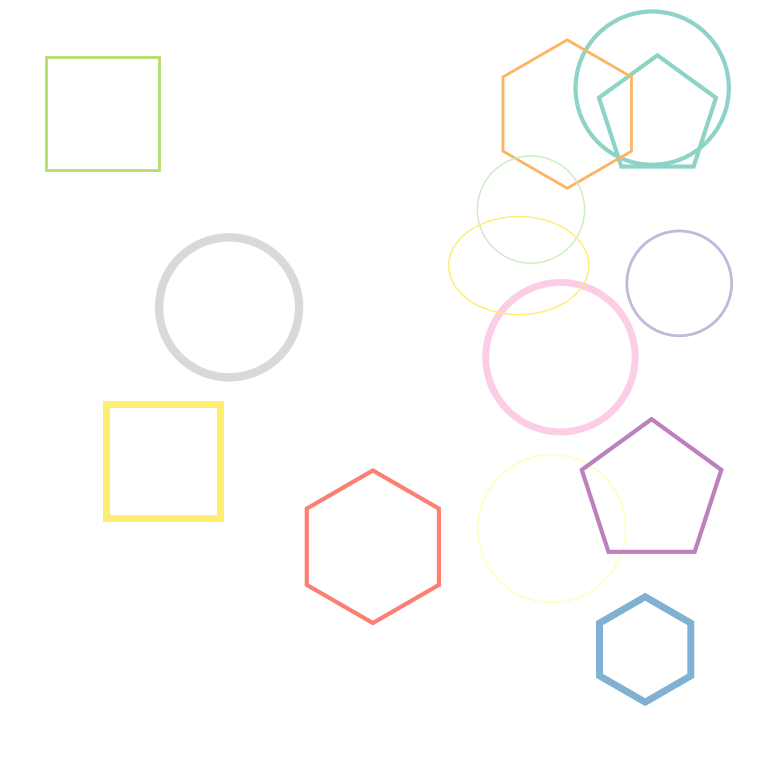[{"shape": "pentagon", "thickness": 1.5, "radius": 0.4, "center": [0.854, 0.848]}, {"shape": "circle", "thickness": 1.5, "radius": 0.5, "center": [0.847, 0.886]}, {"shape": "circle", "thickness": 0.5, "radius": 0.48, "center": [0.716, 0.313]}, {"shape": "circle", "thickness": 1, "radius": 0.34, "center": [0.882, 0.632]}, {"shape": "hexagon", "thickness": 1.5, "radius": 0.5, "center": [0.484, 0.29]}, {"shape": "hexagon", "thickness": 2.5, "radius": 0.34, "center": [0.838, 0.157]}, {"shape": "hexagon", "thickness": 1, "radius": 0.48, "center": [0.737, 0.852]}, {"shape": "square", "thickness": 1, "radius": 0.37, "center": [0.133, 0.852]}, {"shape": "circle", "thickness": 2.5, "radius": 0.49, "center": [0.728, 0.536]}, {"shape": "circle", "thickness": 3, "radius": 0.45, "center": [0.298, 0.601]}, {"shape": "pentagon", "thickness": 1.5, "radius": 0.48, "center": [0.846, 0.36]}, {"shape": "circle", "thickness": 0.5, "radius": 0.35, "center": [0.69, 0.728]}, {"shape": "oval", "thickness": 0.5, "radius": 0.46, "center": [0.674, 0.655]}, {"shape": "square", "thickness": 2.5, "radius": 0.37, "center": [0.212, 0.401]}]